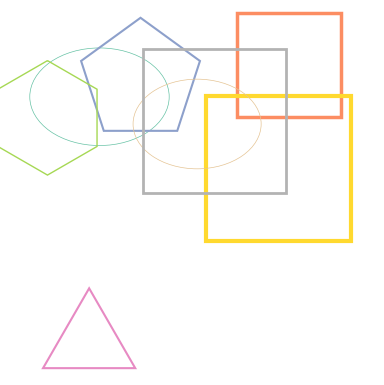[{"shape": "oval", "thickness": 0.5, "radius": 0.91, "center": [0.258, 0.749]}, {"shape": "square", "thickness": 2.5, "radius": 0.68, "center": [0.751, 0.831]}, {"shape": "pentagon", "thickness": 1.5, "radius": 0.81, "center": [0.365, 0.791]}, {"shape": "triangle", "thickness": 1.5, "radius": 0.69, "center": [0.232, 0.113]}, {"shape": "hexagon", "thickness": 1, "radius": 0.74, "center": [0.123, 0.694]}, {"shape": "square", "thickness": 3, "radius": 0.94, "center": [0.723, 0.562]}, {"shape": "oval", "thickness": 0.5, "radius": 0.83, "center": [0.512, 0.678]}, {"shape": "square", "thickness": 2, "radius": 0.93, "center": [0.557, 0.686]}]